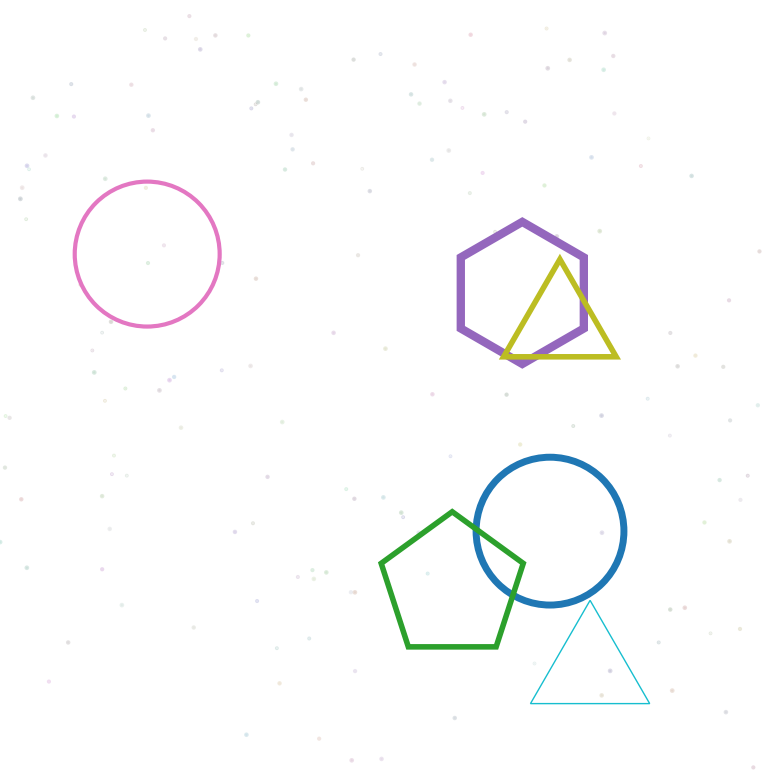[{"shape": "circle", "thickness": 2.5, "radius": 0.48, "center": [0.714, 0.31]}, {"shape": "pentagon", "thickness": 2, "radius": 0.48, "center": [0.587, 0.238]}, {"shape": "hexagon", "thickness": 3, "radius": 0.46, "center": [0.678, 0.62]}, {"shape": "circle", "thickness": 1.5, "radius": 0.47, "center": [0.191, 0.67]}, {"shape": "triangle", "thickness": 2, "radius": 0.42, "center": [0.727, 0.579]}, {"shape": "triangle", "thickness": 0.5, "radius": 0.45, "center": [0.766, 0.131]}]